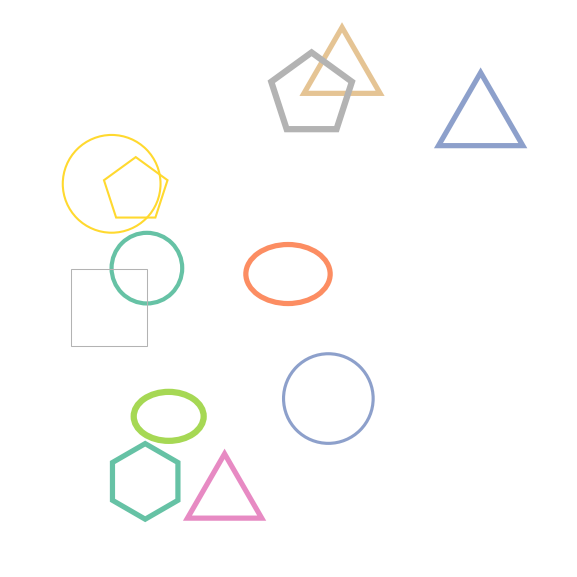[{"shape": "hexagon", "thickness": 2.5, "radius": 0.33, "center": [0.251, 0.166]}, {"shape": "circle", "thickness": 2, "radius": 0.31, "center": [0.254, 0.535]}, {"shape": "oval", "thickness": 2.5, "radius": 0.37, "center": [0.499, 0.525]}, {"shape": "triangle", "thickness": 2.5, "radius": 0.42, "center": [0.832, 0.789]}, {"shape": "circle", "thickness": 1.5, "radius": 0.39, "center": [0.569, 0.309]}, {"shape": "triangle", "thickness": 2.5, "radius": 0.37, "center": [0.389, 0.139]}, {"shape": "oval", "thickness": 3, "radius": 0.3, "center": [0.292, 0.278]}, {"shape": "circle", "thickness": 1, "radius": 0.42, "center": [0.193, 0.681]}, {"shape": "pentagon", "thickness": 1, "radius": 0.29, "center": [0.235, 0.669]}, {"shape": "triangle", "thickness": 2.5, "radius": 0.38, "center": [0.592, 0.876]}, {"shape": "pentagon", "thickness": 3, "radius": 0.37, "center": [0.54, 0.835]}, {"shape": "square", "thickness": 0.5, "radius": 0.33, "center": [0.189, 0.467]}]